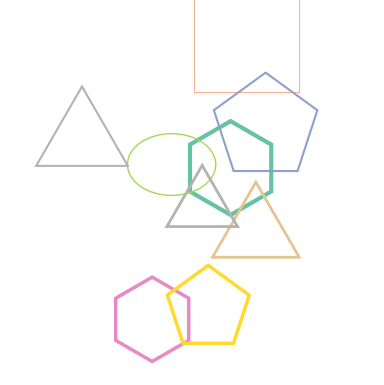[{"shape": "hexagon", "thickness": 3, "radius": 0.61, "center": [0.599, 0.564]}, {"shape": "square", "thickness": 0.5, "radius": 0.68, "center": [0.641, 0.898]}, {"shape": "pentagon", "thickness": 1.5, "radius": 0.71, "center": [0.69, 0.67]}, {"shape": "hexagon", "thickness": 2.5, "radius": 0.55, "center": [0.395, 0.171]}, {"shape": "oval", "thickness": 1, "radius": 0.57, "center": [0.446, 0.573]}, {"shape": "pentagon", "thickness": 2.5, "radius": 0.56, "center": [0.541, 0.199]}, {"shape": "triangle", "thickness": 2, "radius": 0.65, "center": [0.665, 0.397]}, {"shape": "triangle", "thickness": 1.5, "radius": 0.69, "center": [0.213, 0.638]}, {"shape": "triangle", "thickness": 2, "radius": 0.53, "center": [0.525, 0.465]}]